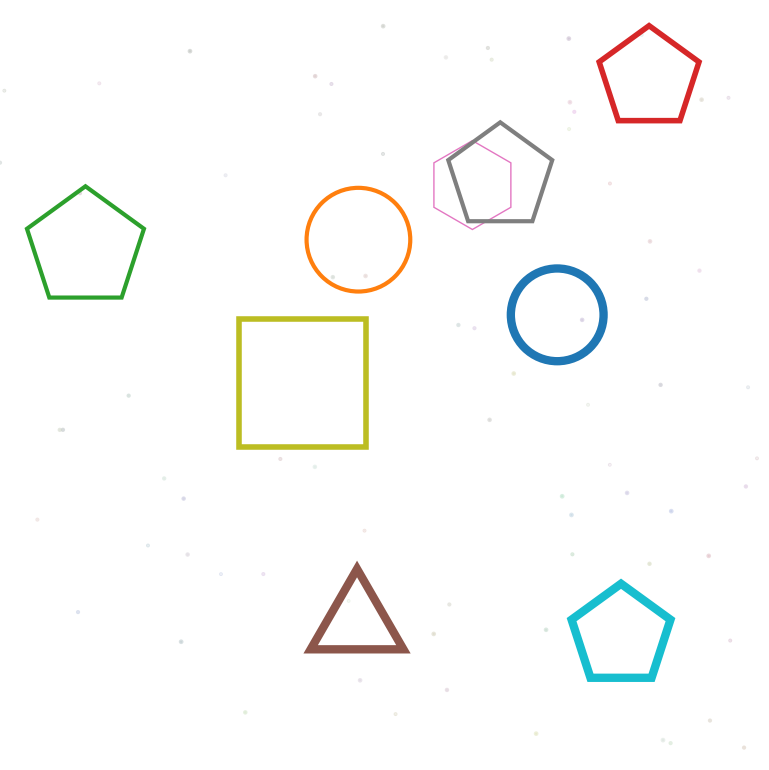[{"shape": "circle", "thickness": 3, "radius": 0.3, "center": [0.724, 0.591]}, {"shape": "circle", "thickness": 1.5, "radius": 0.34, "center": [0.465, 0.689]}, {"shape": "pentagon", "thickness": 1.5, "radius": 0.4, "center": [0.111, 0.678]}, {"shape": "pentagon", "thickness": 2, "radius": 0.34, "center": [0.843, 0.898]}, {"shape": "triangle", "thickness": 3, "radius": 0.35, "center": [0.464, 0.192]}, {"shape": "hexagon", "thickness": 0.5, "radius": 0.29, "center": [0.613, 0.76]}, {"shape": "pentagon", "thickness": 1.5, "radius": 0.35, "center": [0.65, 0.77]}, {"shape": "square", "thickness": 2, "radius": 0.41, "center": [0.393, 0.503]}, {"shape": "pentagon", "thickness": 3, "radius": 0.34, "center": [0.807, 0.174]}]